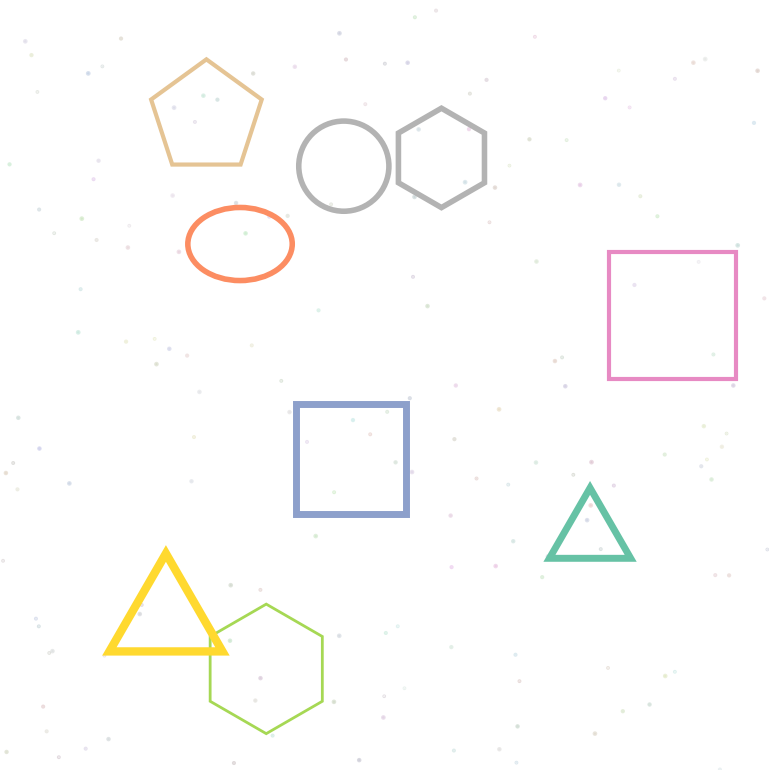[{"shape": "triangle", "thickness": 2.5, "radius": 0.3, "center": [0.766, 0.305]}, {"shape": "oval", "thickness": 2, "radius": 0.34, "center": [0.312, 0.683]}, {"shape": "square", "thickness": 2.5, "radius": 0.36, "center": [0.456, 0.404]}, {"shape": "square", "thickness": 1.5, "radius": 0.41, "center": [0.874, 0.59]}, {"shape": "hexagon", "thickness": 1, "radius": 0.42, "center": [0.346, 0.131]}, {"shape": "triangle", "thickness": 3, "radius": 0.42, "center": [0.215, 0.196]}, {"shape": "pentagon", "thickness": 1.5, "radius": 0.38, "center": [0.268, 0.847]}, {"shape": "circle", "thickness": 2, "radius": 0.29, "center": [0.447, 0.784]}, {"shape": "hexagon", "thickness": 2, "radius": 0.32, "center": [0.573, 0.795]}]